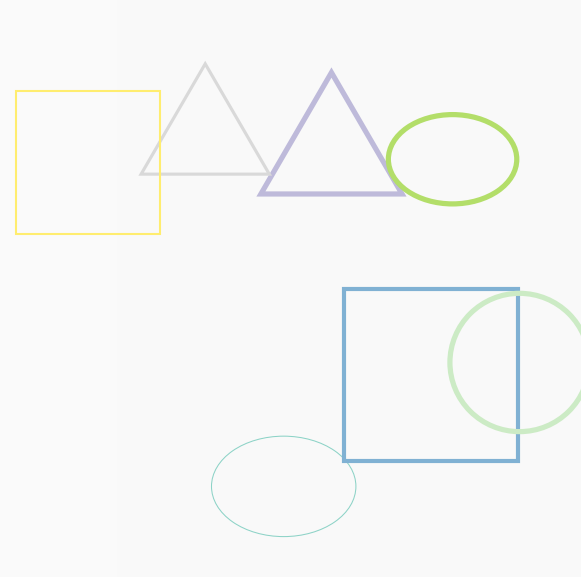[{"shape": "oval", "thickness": 0.5, "radius": 0.62, "center": [0.488, 0.157]}, {"shape": "triangle", "thickness": 2.5, "radius": 0.7, "center": [0.57, 0.733]}, {"shape": "square", "thickness": 2, "radius": 0.75, "center": [0.741, 0.35]}, {"shape": "oval", "thickness": 2.5, "radius": 0.55, "center": [0.779, 0.723]}, {"shape": "triangle", "thickness": 1.5, "radius": 0.64, "center": [0.353, 0.761]}, {"shape": "circle", "thickness": 2.5, "radius": 0.6, "center": [0.894, 0.371]}, {"shape": "square", "thickness": 1, "radius": 0.62, "center": [0.151, 0.718]}]